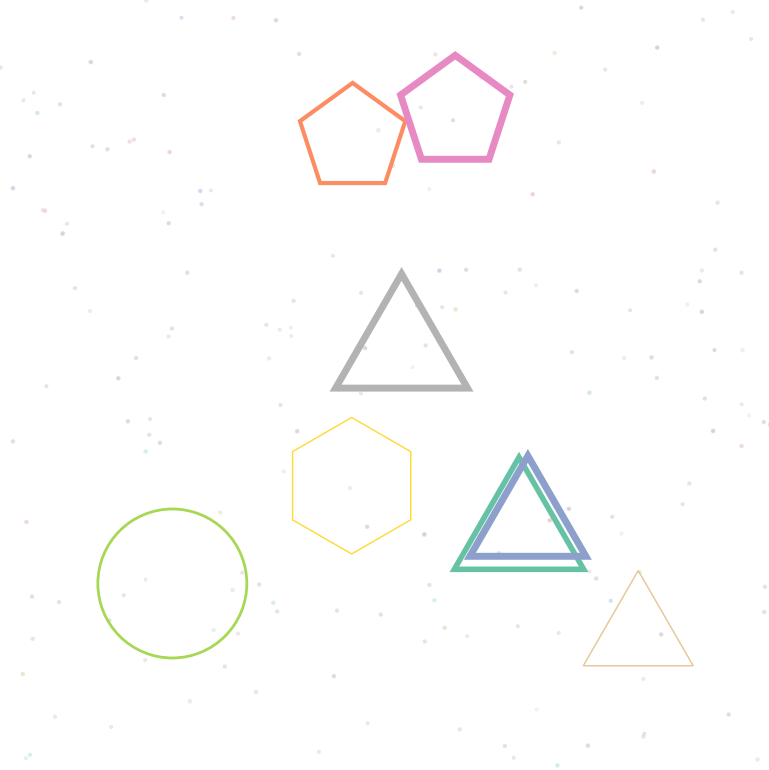[{"shape": "triangle", "thickness": 2, "radius": 0.48, "center": [0.674, 0.309]}, {"shape": "pentagon", "thickness": 1.5, "radius": 0.36, "center": [0.458, 0.82]}, {"shape": "triangle", "thickness": 2.5, "radius": 0.43, "center": [0.686, 0.321]}, {"shape": "pentagon", "thickness": 2.5, "radius": 0.37, "center": [0.591, 0.854]}, {"shape": "circle", "thickness": 1, "radius": 0.48, "center": [0.224, 0.242]}, {"shape": "hexagon", "thickness": 0.5, "radius": 0.44, "center": [0.457, 0.369]}, {"shape": "triangle", "thickness": 0.5, "radius": 0.41, "center": [0.829, 0.177]}, {"shape": "triangle", "thickness": 2.5, "radius": 0.49, "center": [0.522, 0.545]}]